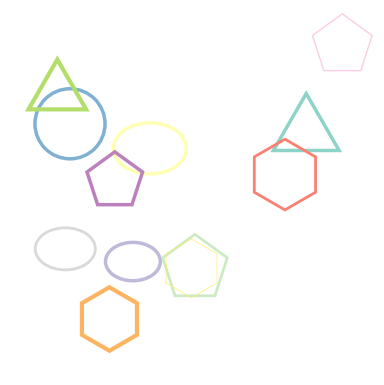[{"shape": "triangle", "thickness": 2.5, "radius": 0.49, "center": [0.795, 0.658]}, {"shape": "oval", "thickness": 2.5, "radius": 0.47, "center": [0.39, 0.615]}, {"shape": "oval", "thickness": 2.5, "radius": 0.36, "center": [0.345, 0.321]}, {"shape": "hexagon", "thickness": 2, "radius": 0.46, "center": [0.74, 0.547]}, {"shape": "circle", "thickness": 2.5, "radius": 0.46, "center": [0.182, 0.678]}, {"shape": "hexagon", "thickness": 3, "radius": 0.41, "center": [0.284, 0.171]}, {"shape": "triangle", "thickness": 3, "radius": 0.43, "center": [0.149, 0.759]}, {"shape": "pentagon", "thickness": 1, "radius": 0.41, "center": [0.889, 0.883]}, {"shape": "oval", "thickness": 2, "radius": 0.39, "center": [0.17, 0.354]}, {"shape": "pentagon", "thickness": 2.5, "radius": 0.38, "center": [0.298, 0.53]}, {"shape": "pentagon", "thickness": 2, "radius": 0.44, "center": [0.506, 0.303]}, {"shape": "hexagon", "thickness": 0.5, "radius": 0.38, "center": [0.498, 0.303]}]